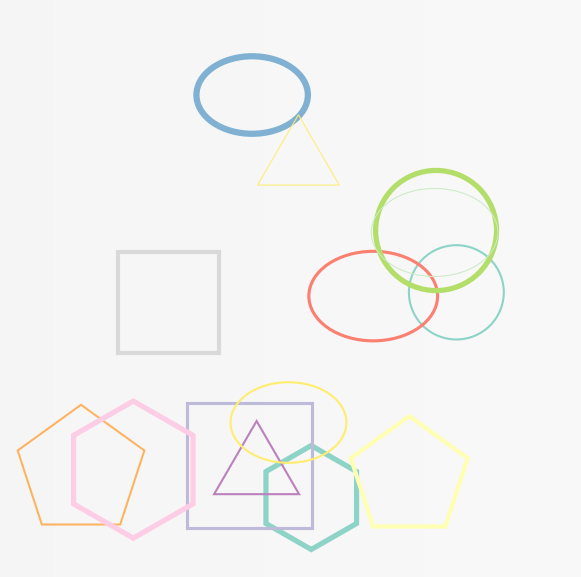[{"shape": "circle", "thickness": 1, "radius": 0.41, "center": [0.785, 0.493]}, {"shape": "hexagon", "thickness": 2.5, "radius": 0.45, "center": [0.536, 0.138]}, {"shape": "pentagon", "thickness": 2, "radius": 0.53, "center": [0.704, 0.173]}, {"shape": "square", "thickness": 1.5, "radius": 0.54, "center": [0.429, 0.193]}, {"shape": "oval", "thickness": 1.5, "radius": 0.55, "center": [0.642, 0.486]}, {"shape": "oval", "thickness": 3, "radius": 0.48, "center": [0.434, 0.835]}, {"shape": "pentagon", "thickness": 1, "radius": 0.57, "center": [0.139, 0.184]}, {"shape": "circle", "thickness": 2.5, "radius": 0.52, "center": [0.75, 0.6]}, {"shape": "hexagon", "thickness": 2.5, "radius": 0.59, "center": [0.229, 0.186]}, {"shape": "square", "thickness": 2, "radius": 0.43, "center": [0.291, 0.475]}, {"shape": "triangle", "thickness": 1, "radius": 0.42, "center": [0.441, 0.186]}, {"shape": "oval", "thickness": 0.5, "radius": 0.54, "center": [0.748, 0.597]}, {"shape": "triangle", "thickness": 0.5, "radius": 0.41, "center": [0.513, 0.719]}, {"shape": "oval", "thickness": 1, "radius": 0.5, "center": [0.496, 0.267]}]